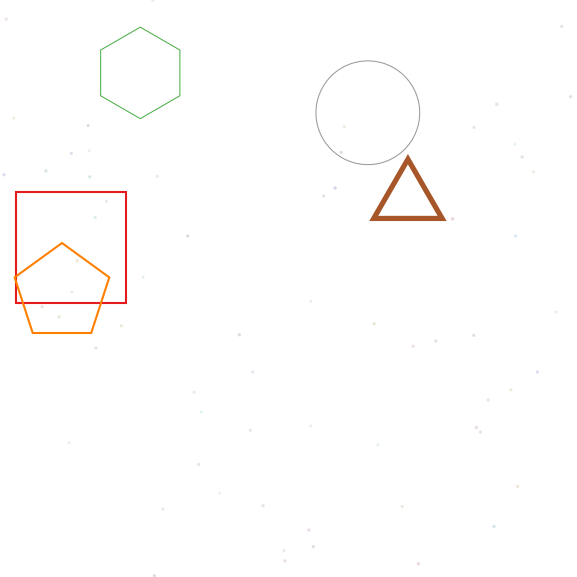[{"shape": "square", "thickness": 1, "radius": 0.48, "center": [0.123, 0.571]}, {"shape": "hexagon", "thickness": 0.5, "radius": 0.4, "center": [0.243, 0.873]}, {"shape": "pentagon", "thickness": 1, "radius": 0.43, "center": [0.107, 0.492]}, {"shape": "triangle", "thickness": 2.5, "radius": 0.34, "center": [0.706, 0.655]}, {"shape": "circle", "thickness": 0.5, "radius": 0.45, "center": [0.637, 0.804]}]